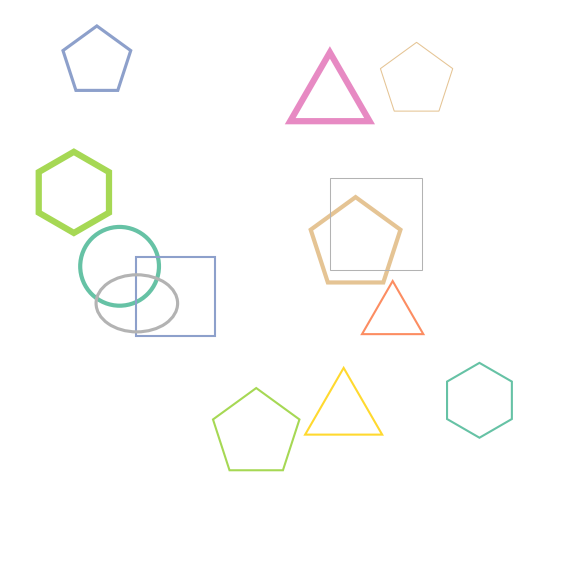[{"shape": "hexagon", "thickness": 1, "radius": 0.32, "center": [0.83, 0.306]}, {"shape": "circle", "thickness": 2, "radius": 0.34, "center": [0.207, 0.538]}, {"shape": "triangle", "thickness": 1, "radius": 0.31, "center": [0.68, 0.451]}, {"shape": "square", "thickness": 1, "radius": 0.34, "center": [0.304, 0.486]}, {"shape": "pentagon", "thickness": 1.5, "radius": 0.31, "center": [0.168, 0.893]}, {"shape": "triangle", "thickness": 3, "radius": 0.4, "center": [0.571, 0.829]}, {"shape": "pentagon", "thickness": 1, "radius": 0.39, "center": [0.444, 0.248]}, {"shape": "hexagon", "thickness": 3, "radius": 0.35, "center": [0.128, 0.666]}, {"shape": "triangle", "thickness": 1, "radius": 0.39, "center": [0.595, 0.285]}, {"shape": "pentagon", "thickness": 2, "radius": 0.41, "center": [0.616, 0.576]}, {"shape": "pentagon", "thickness": 0.5, "radius": 0.33, "center": [0.721, 0.86]}, {"shape": "square", "thickness": 0.5, "radius": 0.4, "center": [0.652, 0.611]}, {"shape": "oval", "thickness": 1.5, "radius": 0.35, "center": [0.237, 0.474]}]